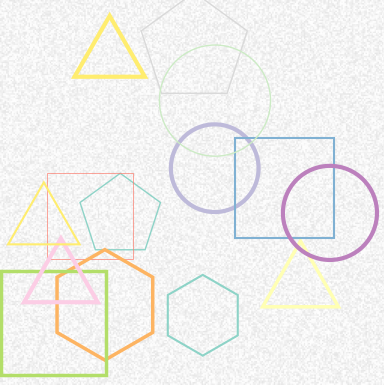[{"shape": "hexagon", "thickness": 1.5, "radius": 0.52, "center": [0.527, 0.181]}, {"shape": "pentagon", "thickness": 1, "radius": 0.55, "center": [0.312, 0.44]}, {"shape": "triangle", "thickness": 2.5, "radius": 0.57, "center": [0.781, 0.26]}, {"shape": "circle", "thickness": 3, "radius": 0.57, "center": [0.558, 0.563]}, {"shape": "square", "thickness": 0.5, "radius": 0.56, "center": [0.233, 0.439]}, {"shape": "square", "thickness": 1.5, "radius": 0.65, "center": [0.739, 0.512]}, {"shape": "hexagon", "thickness": 2.5, "radius": 0.72, "center": [0.272, 0.208]}, {"shape": "square", "thickness": 2.5, "radius": 0.68, "center": [0.139, 0.162]}, {"shape": "triangle", "thickness": 3, "radius": 0.55, "center": [0.158, 0.27]}, {"shape": "pentagon", "thickness": 1, "radius": 0.72, "center": [0.505, 0.875]}, {"shape": "circle", "thickness": 3, "radius": 0.61, "center": [0.857, 0.447]}, {"shape": "circle", "thickness": 1, "radius": 0.72, "center": [0.558, 0.739]}, {"shape": "triangle", "thickness": 3, "radius": 0.53, "center": [0.285, 0.853]}, {"shape": "triangle", "thickness": 1.5, "radius": 0.54, "center": [0.114, 0.419]}]